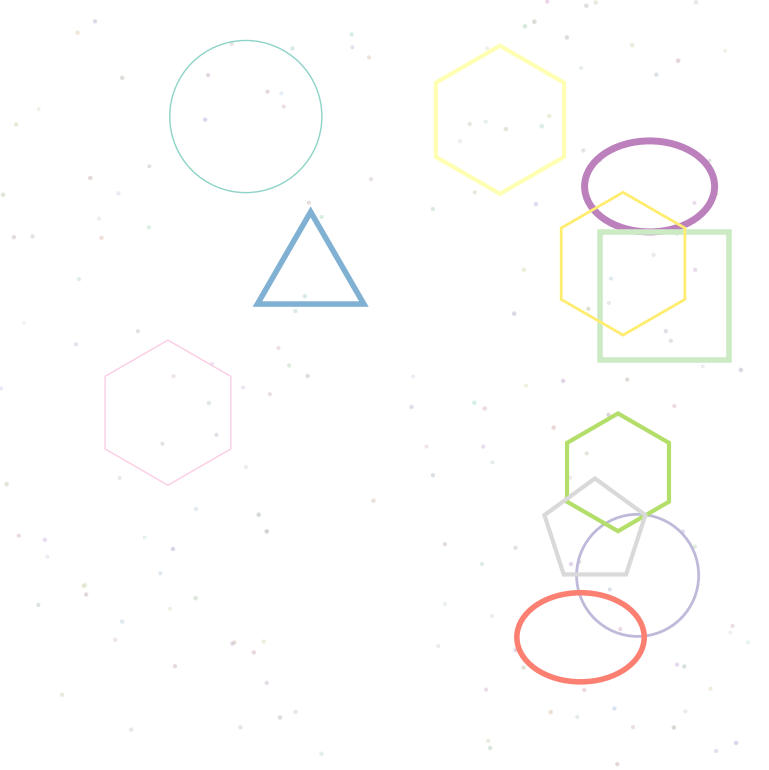[{"shape": "circle", "thickness": 0.5, "radius": 0.49, "center": [0.319, 0.849]}, {"shape": "hexagon", "thickness": 1.5, "radius": 0.48, "center": [0.649, 0.844]}, {"shape": "circle", "thickness": 1, "radius": 0.4, "center": [0.828, 0.253]}, {"shape": "oval", "thickness": 2, "radius": 0.41, "center": [0.754, 0.172]}, {"shape": "triangle", "thickness": 2, "radius": 0.4, "center": [0.403, 0.645]}, {"shape": "hexagon", "thickness": 1.5, "radius": 0.38, "center": [0.803, 0.387]}, {"shape": "hexagon", "thickness": 0.5, "radius": 0.47, "center": [0.218, 0.464]}, {"shape": "pentagon", "thickness": 1.5, "radius": 0.34, "center": [0.773, 0.31]}, {"shape": "oval", "thickness": 2.5, "radius": 0.42, "center": [0.844, 0.758]}, {"shape": "square", "thickness": 2, "radius": 0.42, "center": [0.863, 0.616]}, {"shape": "hexagon", "thickness": 1, "radius": 0.46, "center": [0.809, 0.658]}]